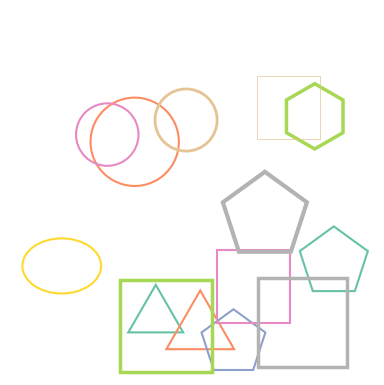[{"shape": "pentagon", "thickness": 1.5, "radius": 0.46, "center": [0.867, 0.319]}, {"shape": "triangle", "thickness": 1.5, "radius": 0.41, "center": [0.405, 0.178]}, {"shape": "circle", "thickness": 1.5, "radius": 0.57, "center": [0.35, 0.632]}, {"shape": "triangle", "thickness": 1.5, "radius": 0.51, "center": [0.52, 0.144]}, {"shape": "pentagon", "thickness": 1.5, "radius": 0.44, "center": [0.606, 0.11]}, {"shape": "square", "thickness": 1.5, "radius": 0.47, "center": [0.659, 0.256]}, {"shape": "circle", "thickness": 1.5, "radius": 0.41, "center": [0.279, 0.65]}, {"shape": "square", "thickness": 2.5, "radius": 0.6, "center": [0.432, 0.154]}, {"shape": "hexagon", "thickness": 2.5, "radius": 0.42, "center": [0.817, 0.698]}, {"shape": "oval", "thickness": 1.5, "radius": 0.51, "center": [0.16, 0.309]}, {"shape": "square", "thickness": 0.5, "radius": 0.41, "center": [0.749, 0.72]}, {"shape": "circle", "thickness": 2, "radius": 0.4, "center": [0.483, 0.688]}, {"shape": "pentagon", "thickness": 3, "radius": 0.57, "center": [0.688, 0.439]}, {"shape": "square", "thickness": 2.5, "radius": 0.58, "center": [0.786, 0.163]}]